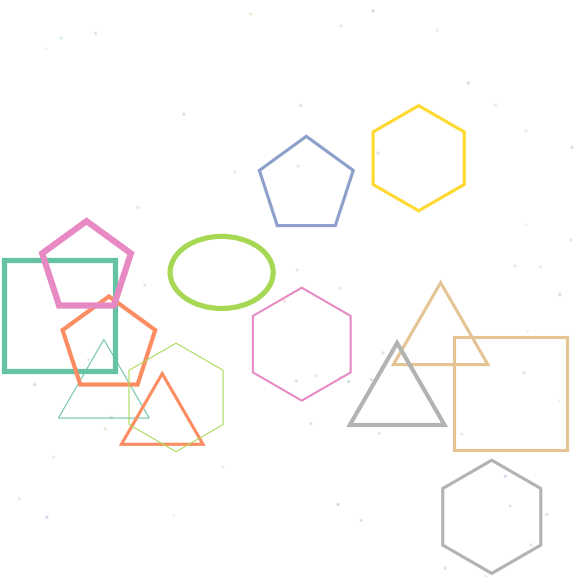[{"shape": "triangle", "thickness": 0.5, "radius": 0.45, "center": [0.18, 0.321]}, {"shape": "square", "thickness": 2.5, "radius": 0.48, "center": [0.103, 0.452]}, {"shape": "pentagon", "thickness": 2, "radius": 0.42, "center": [0.189, 0.402]}, {"shape": "triangle", "thickness": 1.5, "radius": 0.41, "center": [0.281, 0.271]}, {"shape": "pentagon", "thickness": 1.5, "radius": 0.43, "center": [0.53, 0.678]}, {"shape": "pentagon", "thickness": 3, "radius": 0.4, "center": [0.15, 0.535]}, {"shape": "hexagon", "thickness": 1, "radius": 0.49, "center": [0.523, 0.403]}, {"shape": "hexagon", "thickness": 0.5, "radius": 0.47, "center": [0.305, 0.311]}, {"shape": "oval", "thickness": 2.5, "radius": 0.45, "center": [0.384, 0.527]}, {"shape": "hexagon", "thickness": 1.5, "radius": 0.46, "center": [0.725, 0.725]}, {"shape": "square", "thickness": 1.5, "radius": 0.49, "center": [0.884, 0.318]}, {"shape": "triangle", "thickness": 1.5, "radius": 0.47, "center": [0.763, 0.415]}, {"shape": "triangle", "thickness": 2, "radius": 0.47, "center": [0.688, 0.311]}, {"shape": "hexagon", "thickness": 1.5, "radius": 0.49, "center": [0.852, 0.104]}]